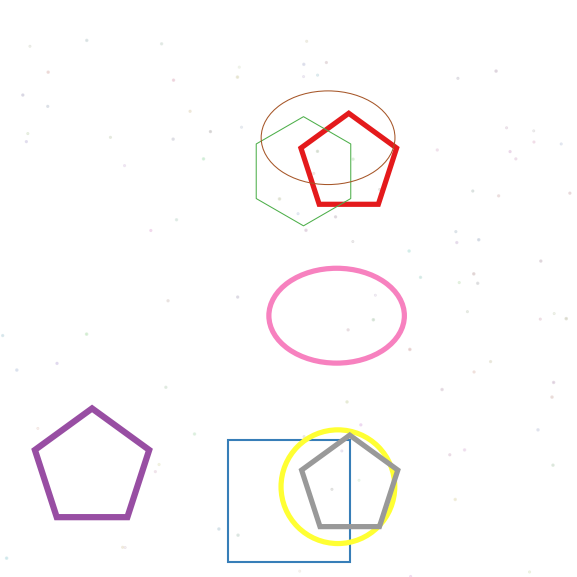[{"shape": "pentagon", "thickness": 2.5, "radius": 0.44, "center": [0.604, 0.716]}, {"shape": "square", "thickness": 1, "radius": 0.53, "center": [0.5, 0.132]}, {"shape": "hexagon", "thickness": 0.5, "radius": 0.47, "center": [0.526, 0.703]}, {"shape": "pentagon", "thickness": 3, "radius": 0.52, "center": [0.159, 0.188]}, {"shape": "circle", "thickness": 2.5, "radius": 0.49, "center": [0.585, 0.156]}, {"shape": "oval", "thickness": 0.5, "radius": 0.58, "center": [0.568, 0.761]}, {"shape": "oval", "thickness": 2.5, "radius": 0.59, "center": [0.583, 0.452]}, {"shape": "pentagon", "thickness": 2.5, "radius": 0.44, "center": [0.606, 0.158]}]